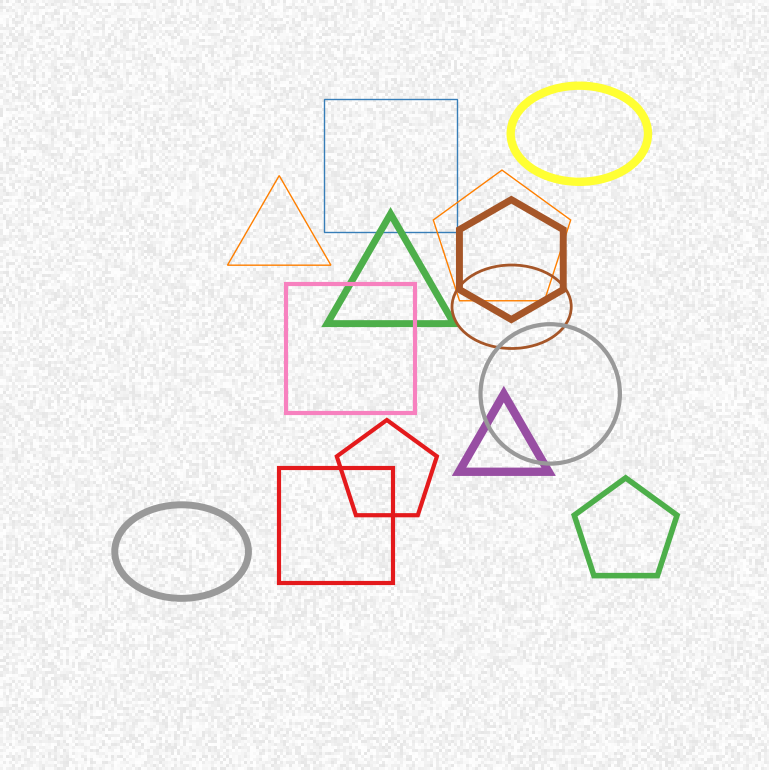[{"shape": "pentagon", "thickness": 1.5, "radius": 0.34, "center": [0.502, 0.386]}, {"shape": "square", "thickness": 1.5, "radius": 0.37, "center": [0.437, 0.317]}, {"shape": "square", "thickness": 0.5, "radius": 0.43, "center": [0.507, 0.785]}, {"shape": "pentagon", "thickness": 2, "radius": 0.35, "center": [0.813, 0.309]}, {"shape": "triangle", "thickness": 2.5, "radius": 0.47, "center": [0.507, 0.627]}, {"shape": "triangle", "thickness": 3, "radius": 0.34, "center": [0.654, 0.421]}, {"shape": "triangle", "thickness": 0.5, "radius": 0.39, "center": [0.363, 0.694]}, {"shape": "pentagon", "thickness": 0.5, "radius": 0.47, "center": [0.652, 0.685]}, {"shape": "oval", "thickness": 3, "radius": 0.45, "center": [0.752, 0.826]}, {"shape": "hexagon", "thickness": 2.5, "radius": 0.39, "center": [0.664, 0.663]}, {"shape": "oval", "thickness": 1, "radius": 0.39, "center": [0.664, 0.602]}, {"shape": "square", "thickness": 1.5, "radius": 0.42, "center": [0.455, 0.547]}, {"shape": "oval", "thickness": 2.5, "radius": 0.43, "center": [0.236, 0.284]}, {"shape": "circle", "thickness": 1.5, "radius": 0.45, "center": [0.715, 0.488]}]